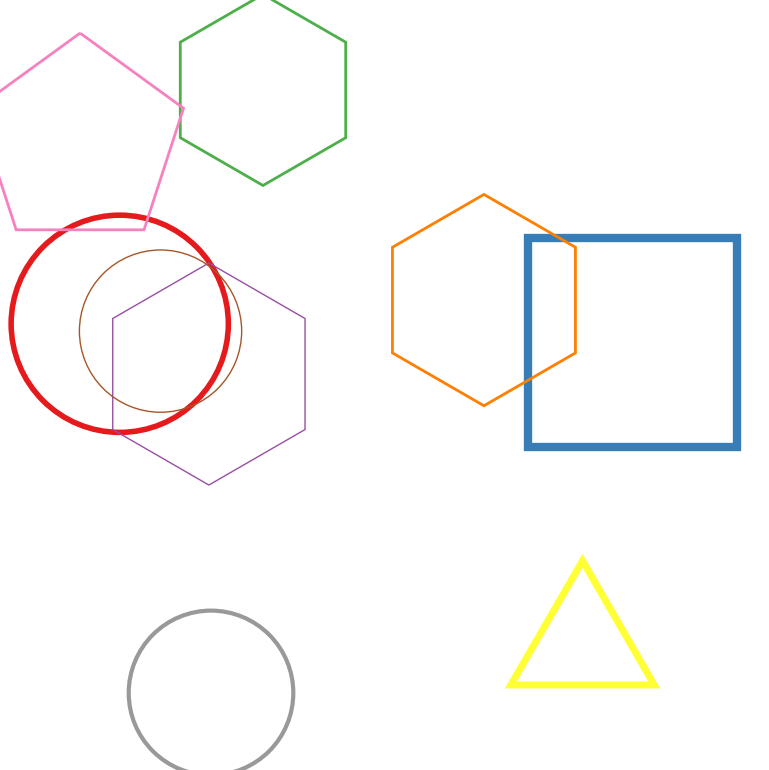[{"shape": "circle", "thickness": 2, "radius": 0.71, "center": [0.156, 0.58]}, {"shape": "square", "thickness": 3, "radius": 0.68, "center": [0.822, 0.555]}, {"shape": "hexagon", "thickness": 1, "radius": 0.62, "center": [0.342, 0.883]}, {"shape": "hexagon", "thickness": 0.5, "radius": 0.72, "center": [0.271, 0.514]}, {"shape": "hexagon", "thickness": 1, "radius": 0.69, "center": [0.628, 0.61]}, {"shape": "triangle", "thickness": 2.5, "radius": 0.54, "center": [0.757, 0.164]}, {"shape": "circle", "thickness": 0.5, "radius": 0.53, "center": [0.208, 0.57]}, {"shape": "pentagon", "thickness": 1, "radius": 0.71, "center": [0.104, 0.816]}, {"shape": "circle", "thickness": 1.5, "radius": 0.53, "center": [0.274, 0.1]}]